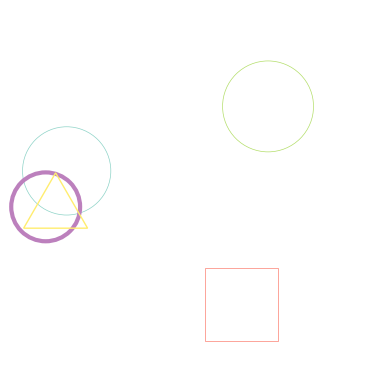[{"shape": "circle", "thickness": 0.5, "radius": 0.57, "center": [0.173, 0.556]}, {"shape": "square", "thickness": 0.5, "radius": 0.47, "center": [0.626, 0.21]}, {"shape": "circle", "thickness": 0.5, "radius": 0.59, "center": [0.696, 0.724]}, {"shape": "circle", "thickness": 3, "radius": 0.45, "center": [0.119, 0.463]}, {"shape": "triangle", "thickness": 1, "radius": 0.48, "center": [0.144, 0.455]}]